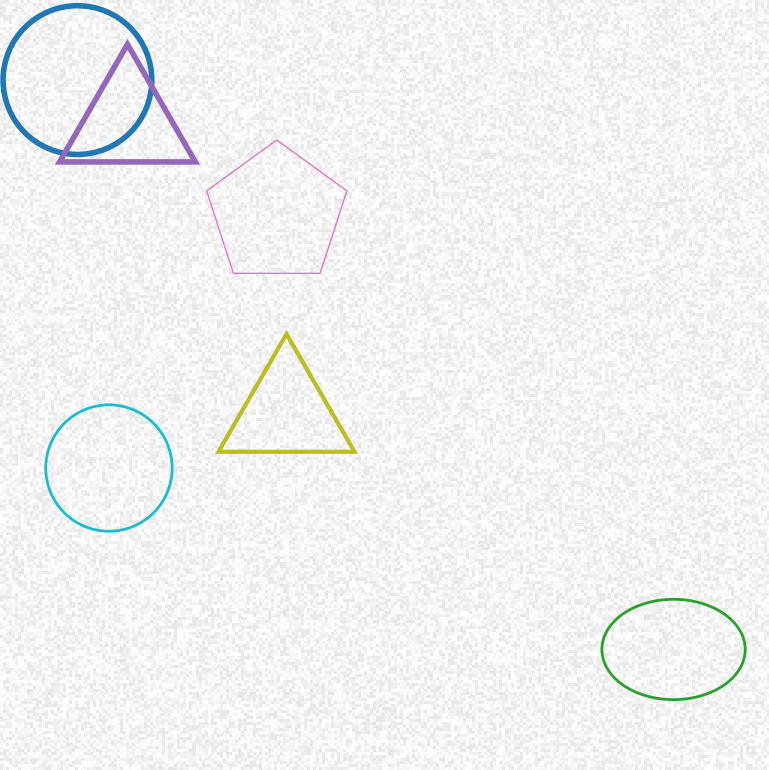[{"shape": "circle", "thickness": 2, "radius": 0.48, "center": [0.101, 0.896]}, {"shape": "oval", "thickness": 1, "radius": 0.47, "center": [0.875, 0.157]}, {"shape": "triangle", "thickness": 2, "radius": 0.51, "center": [0.166, 0.841]}, {"shape": "pentagon", "thickness": 0.5, "radius": 0.48, "center": [0.359, 0.722]}, {"shape": "triangle", "thickness": 1.5, "radius": 0.51, "center": [0.372, 0.464]}, {"shape": "circle", "thickness": 1, "radius": 0.41, "center": [0.141, 0.392]}]